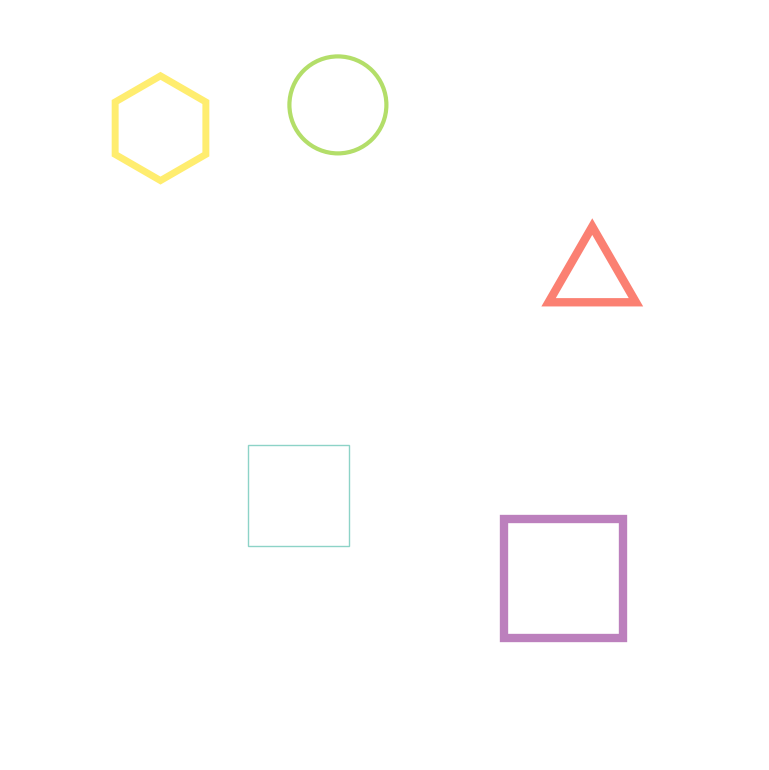[{"shape": "square", "thickness": 0.5, "radius": 0.33, "center": [0.387, 0.357]}, {"shape": "triangle", "thickness": 3, "radius": 0.33, "center": [0.769, 0.64]}, {"shape": "circle", "thickness": 1.5, "radius": 0.31, "center": [0.439, 0.864]}, {"shape": "square", "thickness": 3, "radius": 0.39, "center": [0.732, 0.249]}, {"shape": "hexagon", "thickness": 2.5, "radius": 0.34, "center": [0.208, 0.834]}]